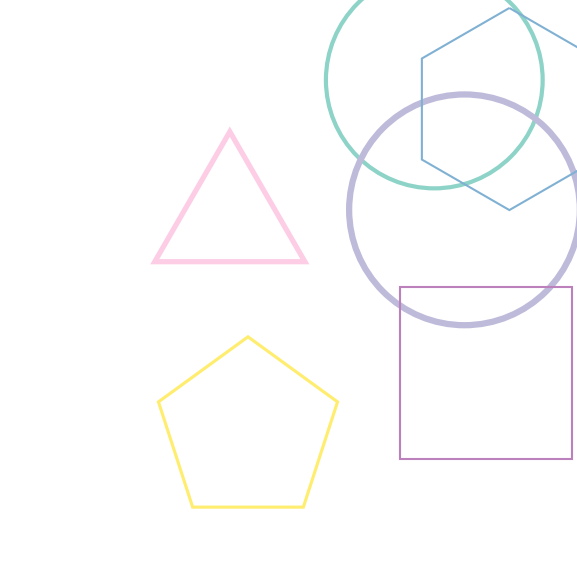[{"shape": "circle", "thickness": 2, "radius": 0.94, "center": [0.752, 0.861]}, {"shape": "circle", "thickness": 3, "radius": 1.0, "center": [0.804, 0.636]}, {"shape": "hexagon", "thickness": 1, "radius": 0.87, "center": [0.882, 0.81]}, {"shape": "triangle", "thickness": 2.5, "radius": 0.75, "center": [0.398, 0.621]}, {"shape": "square", "thickness": 1, "radius": 0.74, "center": [0.841, 0.353]}, {"shape": "pentagon", "thickness": 1.5, "radius": 0.82, "center": [0.429, 0.253]}]